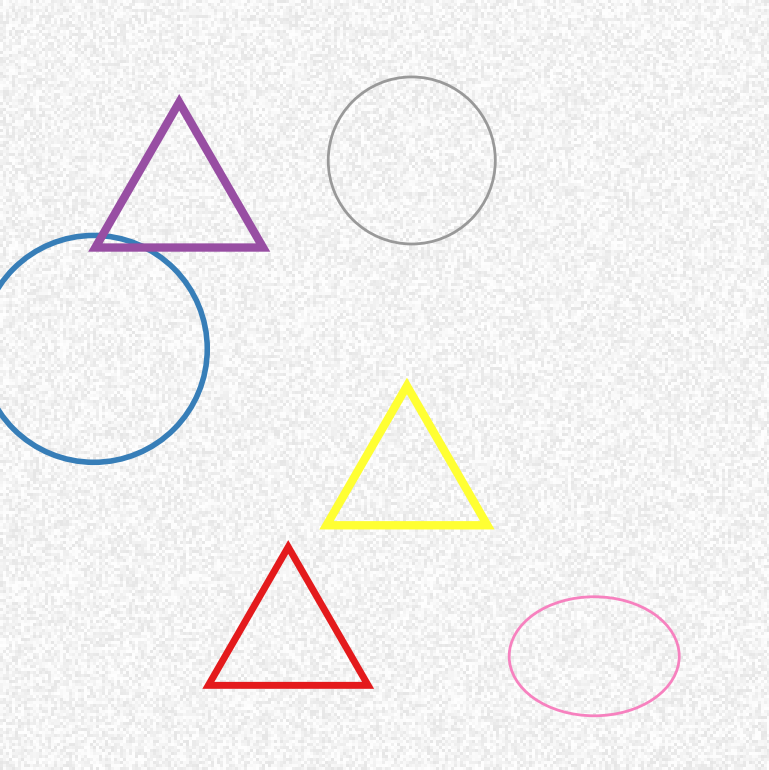[{"shape": "triangle", "thickness": 2.5, "radius": 0.6, "center": [0.374, 0.17]}, {"shape": "circle", "thickness": 2, "radius": 0.74, "center": [0.122, 0.547]}, {"shape": "triangle", "thickness": 3, "radius": 0.63, "center": [0.233, 0.741]}, {"shape": "triangle", "thickness": 3, "radius": 0.6, "center": [0.528, 0.378]}, {"shape": "oval", "thickness": 1, "radius": 0.55, "center": [0.772, 0.148]}, {"shape": "circle", "thickness": 1, "radius": 0.54, "center": [0.535, 0.792]}]